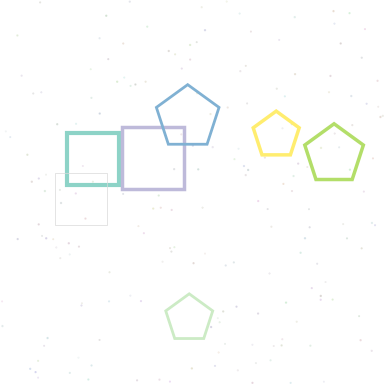[{"shape": "square", "thickness": 3, "radius": 0.34, "center": [0.241, 0.586]}, {"shape": "square", "thickness": 2.5, "radius": 0.4, "center": [0.398, 0.589]}, {"shape": "pentagon", "thickness": 2, "radius": 0.43, "center": [0.488, 0.695]}, {"shape": "pentagon", "thickness": 2.5, "radius": 0.4, "center": [0.868, 0.598]}, {"shape": "square", "thickness": 0.5, "radius": 0.34, "center": [0.211, 0.483]}, {"shape": "pentagon", "thickness": 2, "radius": 0.32, "center": [0.492, 0.173]}, {"shape": "pentagon", "thickness": 2.5, "radius": 0.31, "center": [0.717, 0.649]}]